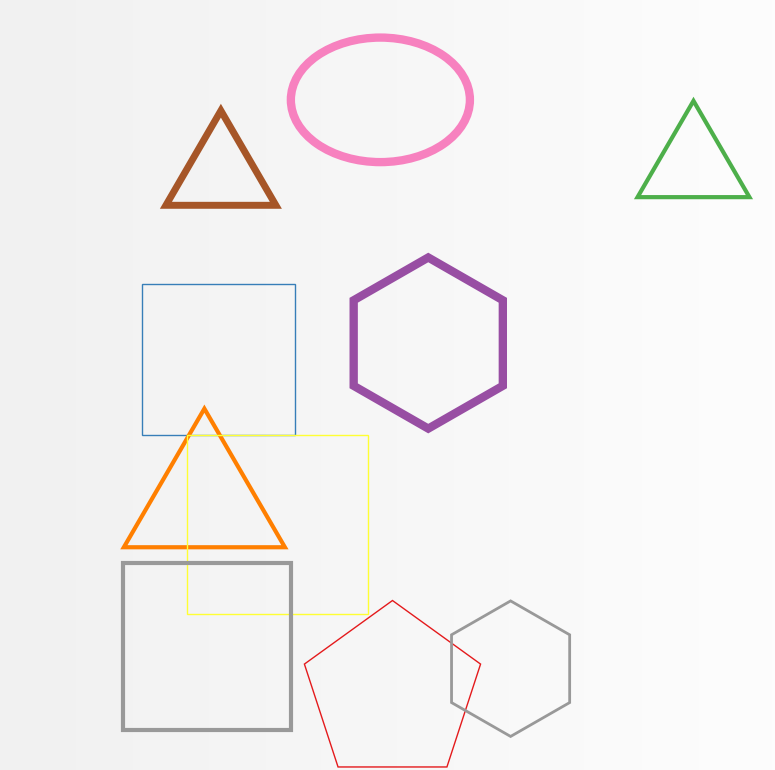[{"shape": "pentagon", "thickness": 0.5, "radius": 0.6, "center": [0.506, 0.101]}, {"shape": "square", "thickness": 0.5, "radius": 0.49, "center": [0.282, 0.533]}, {"shape": "triangle", "thickness": 1.5, "radius": 0.42, "center": [0.895, 0.786]}, {"shape": "hexagon", "thickness": 3, "radius": 0.56, "center": [0.553, 0.554]}, {"shape": "triangle", "thickness": 1.5, "radius": 0.6, "center": [0.264, 0.349]}, {"shape": "square", "thickness": 0.5, "radius": 0.58, "center": [0.358, 0.319]}, {"shape": "triangle", "thickness": 2.5, "radius": 0.41, "center": [0.285, 0.774]}, {"shape": "oval", "thickness": 3, "radius": 0.58, "center": [0.491, 0.87]}, {"shape": "square", "thickness": 1.5, "radius": 0.54, "center": [0.267, 0.16]}, {"shape": "hexagon", "thickness": 1, "radius": 0.44, "center": [0.659, 0.132]}]